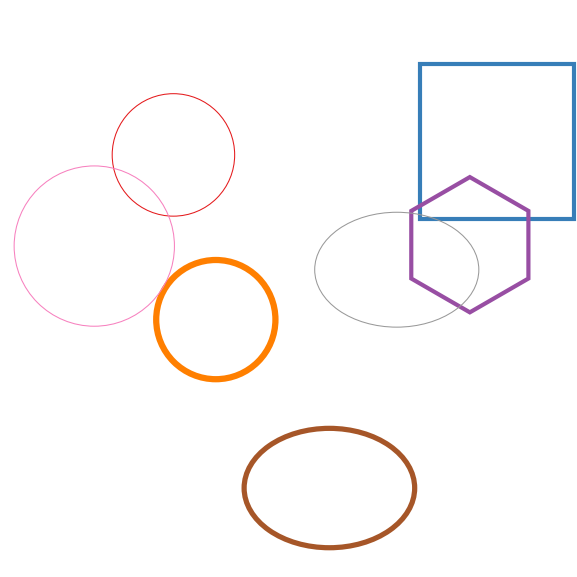[{"shape": "circle", "thickness": 0.5, "radius": 0.53, "center": [0.3, 0.731]}, {"shape": "square", "thickness": 2, "radius": 0.67, "center": [0.861, 0.754]}, {"shape": "hexagon", "thickness": 2, "radius": 0.59, "center": [0.814, 0.575]}, {"shape": "circle", "thickness": 3, "radius": 0.52, "center": [0.374, 0.446]}, {"shape": "oval", "thickness": 2.5, "radius": 0.74, "center": [0.57, 0.154]}, {"shape": "circle", "thickness": 0.5, "radius": 0.69, "center": [0.163, 0.573]}, {"shape": "oval", "thickness": 0.5, "radius": 0.71, "center": [0.687, 0.532]}]